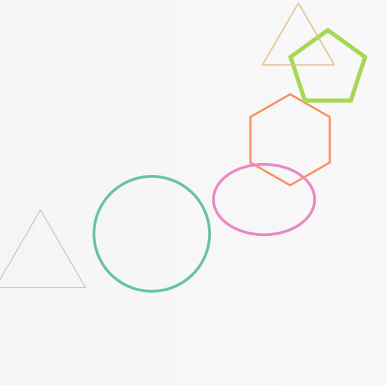[{"shape": "circle", "thickness": 2, "radius": 0.75, "center": [0.392, 0.393]}, {"shape": "hexagon", "thickness": 1.5, "radius": 0.59, "center": [0.749, 0.637]}, {"shape": "oval", "thickness": 2, "radius": 0.65, "center": [0.681, 0.482]}, {"shape": "pentagon", "thickness": 3, "radius": 0.51, "center": [0.846, 0.821]}, {"shape": "triangle", "thickness": 1, "radius": 0.53, "center": [0.77, 0.885]}, {"shape": "triangle", "thickness": 0.5, "radius": 0.67, "center": [0.104, 0.32]}]